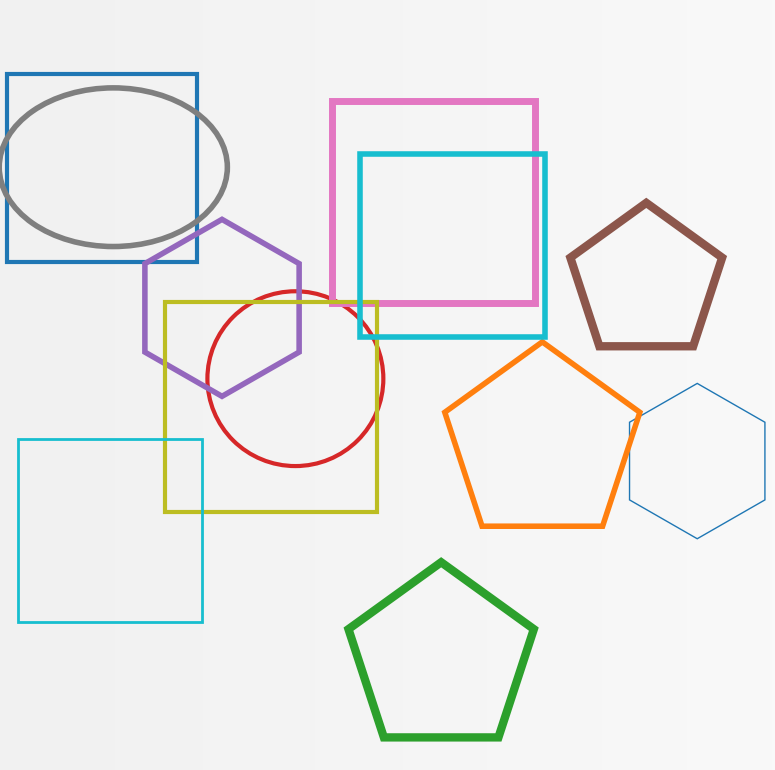[{"shape": "hexagon", "thickness": 0.5, "radius": 0.5, "center": [0.9, 0.401]}, {"shape": "square", "thickness": 1.5, "radius": 0.61, "center": [0.132, 0.782]}, {"shape": "pentagon", "thickness": 2, "radius": 0.66, "center": [0.7, 0.424]}, {"shape": "pentagon", "thickness": 3, "radius": 0.63, "center": [0.569, 0.144]}, {"shape": "circle", "thickness": 1.5, "radius": 0.57, "center": [0.381, 0.508]}, {"shape": "hexagon", "thickness": 2, "radius": 0.57, "center": [0.286, 0.6]}, {"shape": "pentagon", "thickness": 3, "radius": 0.51, "center": [0.834, 0.634]}, {"shape": "square", "thickness": 2.5, "radius": 0.66, "center": [0.56, 0.738]}, {"shape": "oval", "thickness": 2, "radius": 0.74, "center": [0.146, 0.783]}, {"shape": "square", "thickness": 1.5, "radius": 0.68, "center": [0.349, 0.471]}, {"shape": "square", "thickness": 1, "radius": 0.59, "center": [0.142, 0.311]}, {"shape": "square", "thickness": 2, "radius": 0.59, "center": [0.584, 0.681]}]